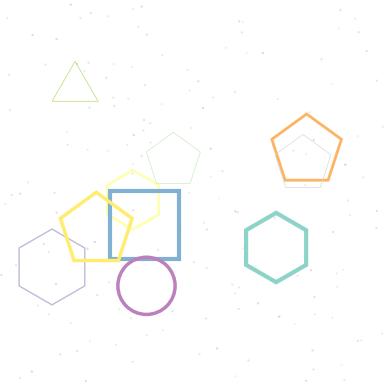[{"shape": "hexagon", "thickness": 3, "radius": 0.45, "center": [0.717, 0.357]}, {"shape": "hexagon", "thickness": 2, "radius": 0.38, "center": [0.345, 0.481]}, {"shape": "hexagon", "thickness": 1, "radius": 0.49, "center": [0.135, 0.307]}, {"shape": "square", "thickness": 3, "radius": 0.45, "center": [0.375, 0.416]}, {"shape": "pentagon", "thickness": 2, "radius": 0.48, "center": [0.796, 0.609]}, {"shape": "triangle", "thickness": 0.5, "radius": 0.35, "center": [0.195, 0.771]}, {"shape": "pentagon", "thickness": 0.5, "radius": 0.38, "center": [0.787, 0.574]}, {"shape": "circle", "thickness": 2.5, "radius": 0.37, "center": [0.38, 0.258]}, {"shape": "pentagon", "thickness": 0.5, "radius": 0.37, "center": [0.45, 0.583]}, {"shape": "pentagon", "thickness": 2.5, "radius": 0.49, "center": [0.25, 0.402]}]